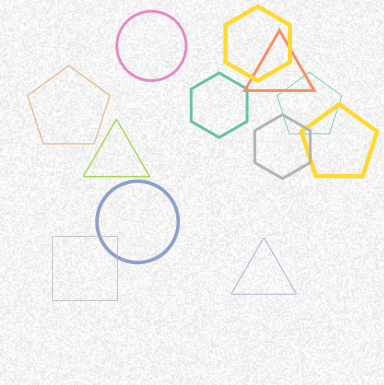[{"shape": "pentagon", "thickness": 0.5, "radius": 0.44, "center": [0.804, 0.724]}, {"shape": "hexagon", "thickness": 2, "radius": 0.42, "center": [0.569, 0.727]}, {"shape": "triangle", "thickness": 2, "radius": 0.52, "center": [0.726, 0.817]}, {"shape": "triangle", "thickness": 0.5, "radius": 0.49, "center": [0.685, 0.285]}, {"shape": "circle", "thickness": 2.5, "radius": 0.53, "center": [0.357, 0.424]}, {"shape": "circle", "thickness": 2, "radius": 0.45, "center": [0.393, 0.881]}, {"shape": "triangle", "thickness": 1, "radius": 0.5, "center": [0.303, 0.591]}, {"shape": "hexagon", "thickness": 3, "radius": 0.48, "center": [0.669, 0.887]}, {"shape": "pentagon", "thickness": 3, "radius": 0.52, "center": [0.881, 0.626]}, {"shape": "pentagon", "thickness": 1, "radius": 0.56, "center": [0.179, 0.717]}, {"shape": "square", "thickness": 0.5, "radius": 0.42, "center": [0.219, 0.304]}, {"shape": "hexagon", "thickness": 2, "radius": 0.42, "center": [0.734, 0.619]}]